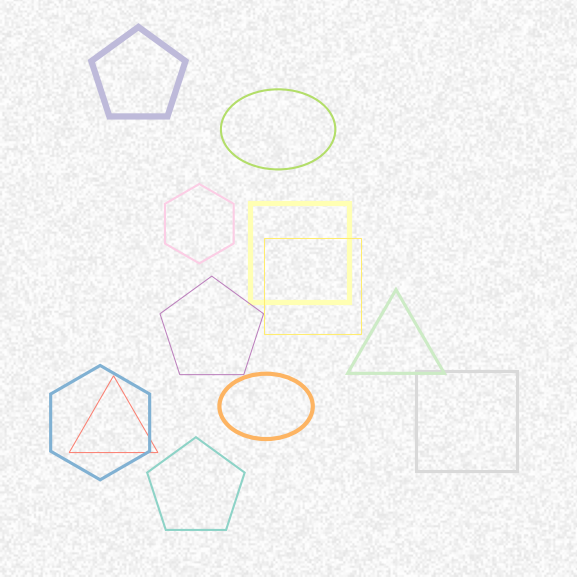[{"shape": "pentagon", "thickness": 1, "radius": 0.44, "center": [0.339, 0.153]}, {"shape": "square", "thickness": 2.5, "radius": 0.43, "center": [0.518, 0.562]}, {"shape": "pentagon", "thickness": 3, "radius": 0.43, "center": [0.24, 0.867]}, {"shape": "triangle", "thickness": 0.5, "radius": 0.44, "center": [0.197, 0.26]}, {"shape": "hexagon", "thickness": 1.5, "radius": 0.49, "center": [0.173, 0.267]}, {"shape": "oval", "thickness": 2, "radius": 0.4, "center": [0.461, 0.295]}, {"shape": "oval", "thickness": 1, "radius": 0.5, "center": [0.482, 0.775]}, {"shape": "hexagon", "thickness": 1, "radius": 0.34, "center": [0.345, 0.612]}, {"shape": "square", "thickness": 1.5, "radius": 0.43, "center": [0.808, 0.27]}, {"shape": "pentagon", "thickness": 0.5, "radius": 0.47, "center": [0.367, 0.427]}, {"shape": "triangle", "thickness": 1.5, "radius": 0.48, "center": [0.686, 0.401]}, {"shape": "square", "thickness": 0.5, "radius": 0.42, "center": [0.541, 0.504]}]